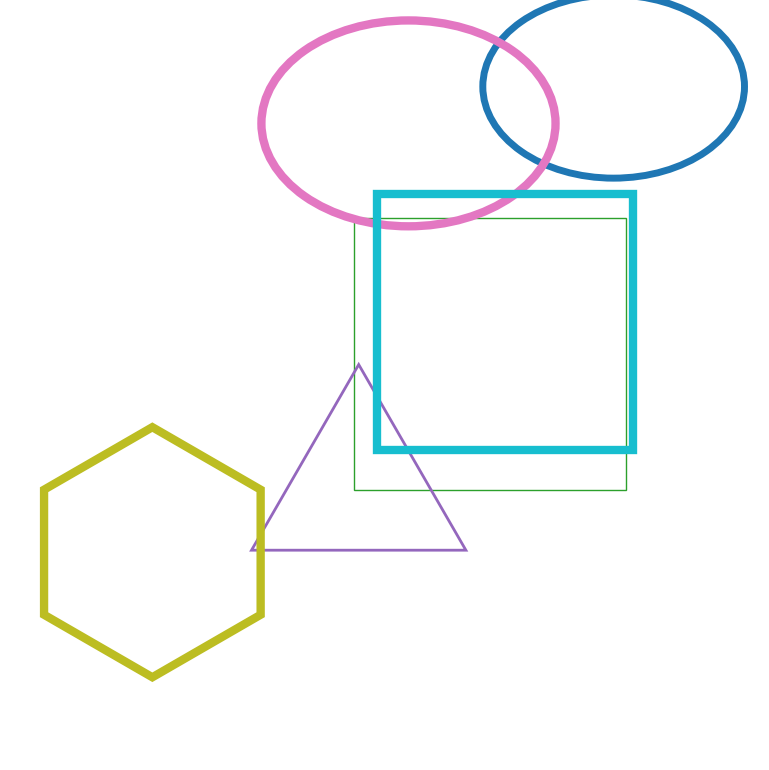[{"shape": "oval", "thickness": 2.5, "radius": 0.85, "center": [0.797, 0.888]}, {"shape": "square", "thickness": 0.5, "radius": 0.88, "center": [0.636, 0.54]}, {"shape": "triangle", "thickness": 1, "radius": 0.8, "center": [0.466, 0.366]}, {"shape": "oval", "thickness": 3, "radius": 0.95, "center": [0.53, 0.84]}, {"shape": "hexagon", "thickness": 3, "radius": 0.81, "center": [0.198, 0.283]}, {"shape": "square", "thickness": 3, "radius": 0.83, "center": [0.656, 0.582]}]